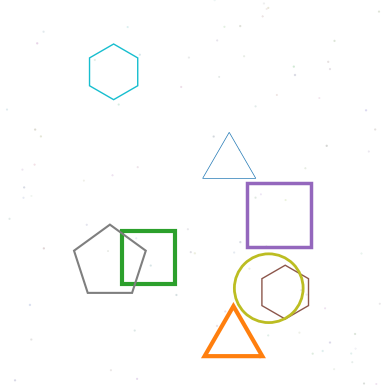[{"shape": "triangle", "thickness": 0.5, "radius": 0.4, "center": [0.595, 0.577]}, {"shape": "triangle", "thickness": 3, "radius": 0.43, "center": [0.606, 0.118]}, {"shape": "square", "thickness": 3, "radius": 0.34, "center": [0.386, 0.331]}, {"shape": "square", "thickness": 2.5, "radius": 0.42, "center": [0.725, 0.441]}, {"shape": "hexagon", "thickness": 1, "radius": 0.35, "center": [0.741, 0.241]}, {"shape": "pentagon", "thickness": 1.5, "radius": 0.49, "center": [0.285, 0.319]}, {"shape": "circle", "thickness": 2, "radius": 0.45, "center": [0.698, 0.251]}, {"shape": "hexagon", "thickness": 1, "radius": 0.36, "center": [0.295, 0.813]}]